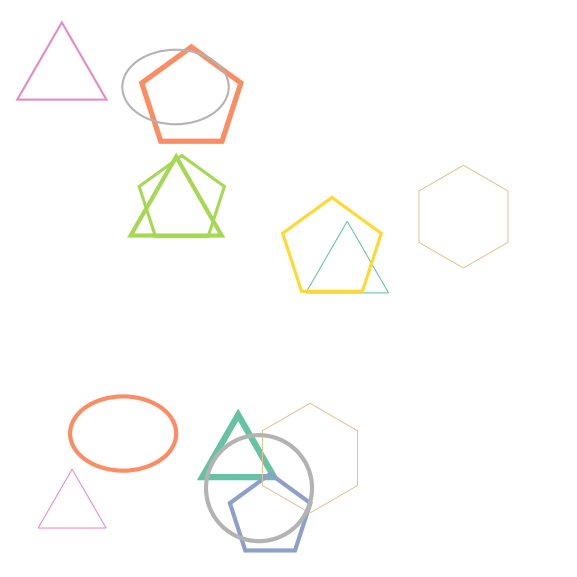[{"shape": "triangle", "thickness": 3, "radius": 0.36, "center": [0.412, 0.209]}, {"shape": "triangle", "thickness": 0.5, "radius": 0.41, "center": [0.601, 0.533]}, {"shape": "pentagon", "thickness": 2.5, "radius": 0.45, "center": [0.331, 0.828]}, {"shape": "oval", "thickness": 2, "radius": 0.46, "center": [0.213, 0.248]}, {"shape": "pentagon", "thickness": 2, "radius": 0.37, "center": [0.468, 0.105]}, {"shape": "triangle", "thickness": 0.5, "radius": 0.34, "center": [0.125, 0.119]}, {"shape": "triangle", "thickness": 1, "radius": 0.45, "center": [0.107, 0.871]}, {"shape": "triangle", "thickness": 2, "radius": 0.45, "center": [0.305, 0.637]}, {"shape": "pentagon", "thickness": 1.5, "radius": 0.39, "center": [0.315, 0.652]}, {"shape": "pentagon", "thickness": 1.5, "radius": 0.45, "center": [0.575, 0.567]}, {"shape": "hexagon", "thickness": 0.5, "radius": 0.47, "center": [0.537, 0.206]}, {"shape": "hexagon", "thickness": 0.5, "radius": 0.44, "center": [0.802, 0.624]}, {"shape": "circle", "thickness": 2, "radius": 0.46, "center": [0.449, 0.154]}, {"shape": "oval", "thickness": 1, "radius": 0.46, "center": [0.304, 0.848]}]